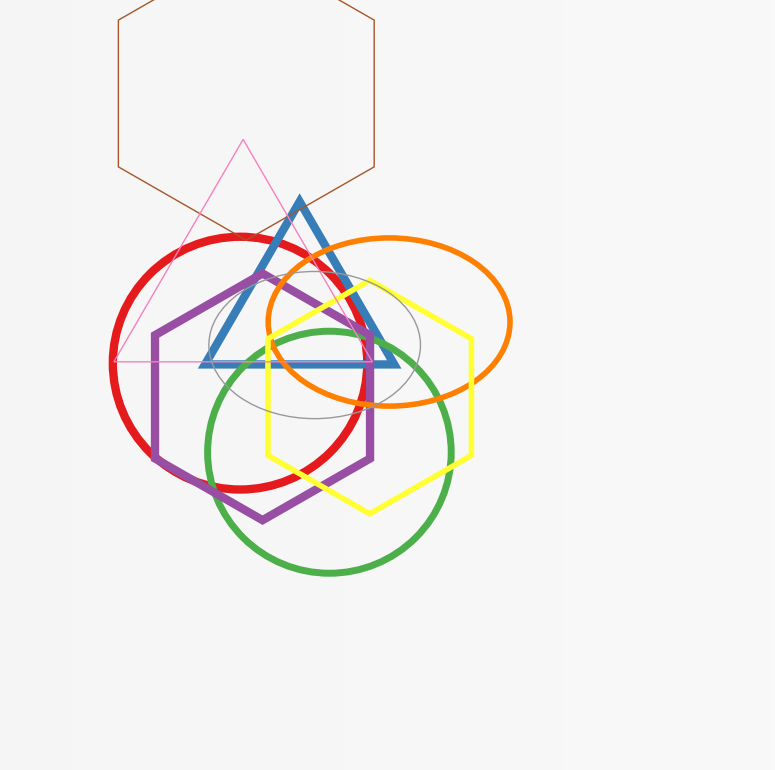[{"shape": "circle", "thickness": 3, "radius": 0.82, "center": [0.31, 0.528]}, {"shape": "triangle", "thickness": 3, "radius": 0.7, "center": [0.387, 0.597]}, {"shape": "circle", "thickness": 2.5, "radius": 0.79, "center": [0.425, 0.413]}, {"shape": "hexagon", "thickness": 3, "radius": 0.8, "center": [0.339, 0.485]}, {"shape": "oval", "thickness": 2, "radius": 0.78, "center": [0.502, 0.582]}, {"shape": "hexagon", "thickness": 2, "radius": 0.76, "center": [0.477, 0.484]}, {"shape": "hexagon", "thickness": 0.5, "radius": 0.95, "center": [0.318, 0.879]}, {"shape": "triangle", "thickness": 0.5, "radius": 0.96, "center": [0.314, 0.626]}, {"shape": "oval", "thickness": 0.5, "radius": 0.68, "center": [0.406, 0.552]}]